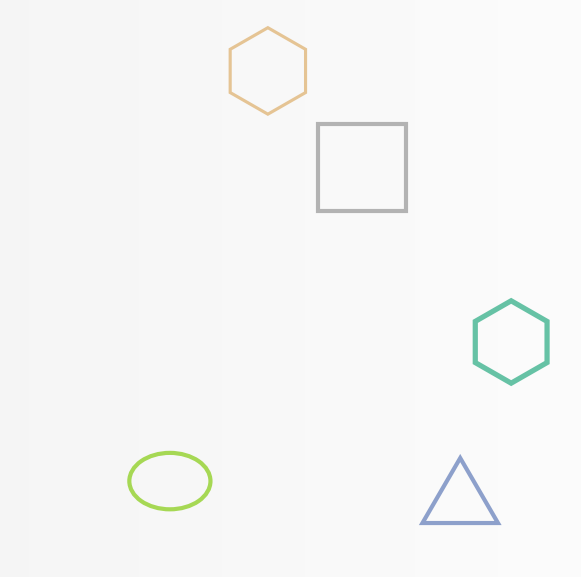[{"shape": "hexagon", "thickness": 2.5, "radius": 0.36, "center": [0.879, 0.407]}, {"shape": "triangle", "thickness": 2, "radius": 0.37, "center": [0.792, 0.131]}, {"shape": "oval", "thickness": 2, "radius": 0.35, "center": [0.292, 0.166]}, {"shape": "hexagon", "thickness": 1.5, "radius": 0.37, "center": [0.461, 0.876]}, {"shape": "square", "thickness": 2, "radius": 0.38, "center": [0.623, 0.709]}]